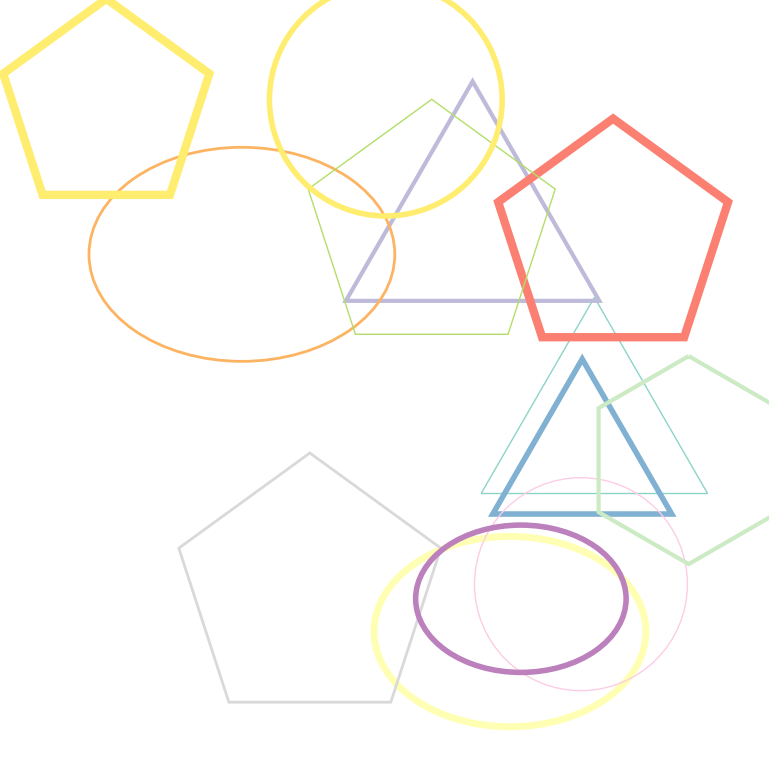[{"shape": "triangle", "thickness": 0.5, "radius": 0.85, "center": [0.772, 0.444]}, {"shape": "oval", "thickness": 2.5, "radius": 0.88, "center": [0.662, 0.18]}, {"shape": "triangle", "thickness": 1.5, "radius": 0.95, "center": [0.614, 0.704]}, {"shape": "pentagon", "thickness": 3, "radius": 0.78, "center": [0.796, 0.689]}, {"shape": "triangle", "thickness": 2, "radius": 0.67, "center": [0.756, 0.4]}, {"shape": "oval", "thickness": 1, "radius": 0.99, "center": [0.314, 0.67]}, {"shape": "pentagon", "thickness": 0.5, "radius": 0.84, "center": [0.561, 0.702]}, {"shape": "circle", "thickness": 0.5, "radius": 0.69, "center": [0.754, 0.241]}, {"shape": "pentagon", "thickness": 1, "radius": 0.89, "center": [0.402, 0.233]}, {"shape": "oval", "thickness": 2, "radius": 0.68, "center": [0.676, 0.222]}, {"shape": "hexagon", "thickness": 1.5, "radius": 0.68, "center": [0.894, 0.402]}, {"shape": "circle", "thickness": 2, "radius": 0.76, "center": [0.501, 0.871]}, {"shape": "pentagon", "thickness": 3, "radius": 0.7, "center": [0.138, 0.861]}]